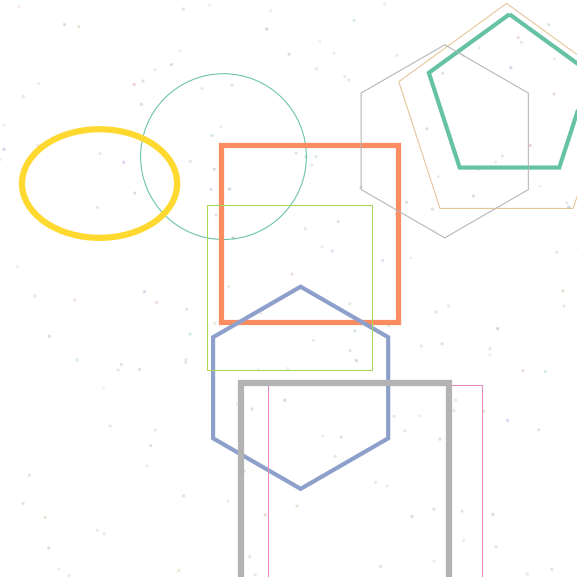[{"shape": "circle", "thickness": 0.5, "radius": 0.72, "center": [0.387, 0.728]}, {"shape": "pentagon", "thickness": 2, "radius": 0.73, "center": [0.882, 0.828]}, {"shape": "square", "thickness": 2.5, "radius": 0.77, "center": [0.536, 0.595]}, {"shape": "hexagon", "thickness": 2, "radius": 0.88, "center": [0.521, 0.328]}, {"shape": "square", "thickness": 0.5, "radius": 0.92, "center": [0.649, 0.148]}, {"shape": "square", "thickness": 0.5, "radius": 0.71, "center": [0.501, 0.501]}, {"shape": "oval", "thickness": 3, "radius": 0.67, "center": [0.172, 0.681]}, {"shape": "pentagon", "thickness": 0.5, "radius": 0.98, "center": [0.877, 0.797]}, {"shape": "hexagon", "thickness": 0.5, "radius": 0.84, "center": [0.77, 0.754]}, {"shape": "square", "thickness": 3, "radius": 0.9, "center": [0.598, 0.156]}]